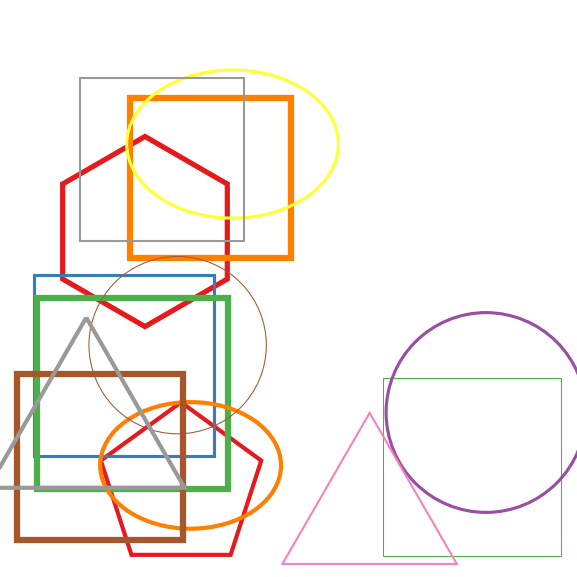[{"shape": "hexagon", "thickness": 2.5, "radius": 0.82, "center": [0.251, 0.598]}, {"shape": "pentagon", "thickness": 2, "radius": 0.73, "center": [0.313, 0.156]}, {"shape": "square", "thickness": 1.5, "radius": 0.78, "center": [0.214, 0.366]}, {"shape": "square", "thickness": 3, "radius": 0.83, "center": [0.23, 0.317]}, {"shape": "square", "thickness": 0.5, "radius": 0.77, "center": [0.817, 0.19]}, {"shape": "circle", "thickness": 1.5, "radius": 0.86, "center": [0.842, 0.285]}, {"shape": "square", "thickness": 3, "radius": 0.7, "center": [0.364, 0.691]}, {"shape": "oval", "thickness": 2, "radius": 0.78, "center": [0.33, 0.193]}, {"shape": "oval", "thickness": 1.5, "radius": 0.92, "center": [0.403, 0.75]}, {"shape": "square", "thickness": 3, "radius": 0.72, "center": [0.173, 0.208]}, {"shape": "circle", "thickness": 0.5, "radius": 0.77, "center": [0.308, 0.401]}, {"shape": "triangle", "thickness": 1, "radius": 0.87, "center": [0.64, 0.11]}, {"shape": "square", "thickness": 1, "radius": 0.71, "center": [0.28, 0.723]}, {"shape": "triangle", "thickness": 2, "radius": 0.98, "center": [0.149, 0.253]}]